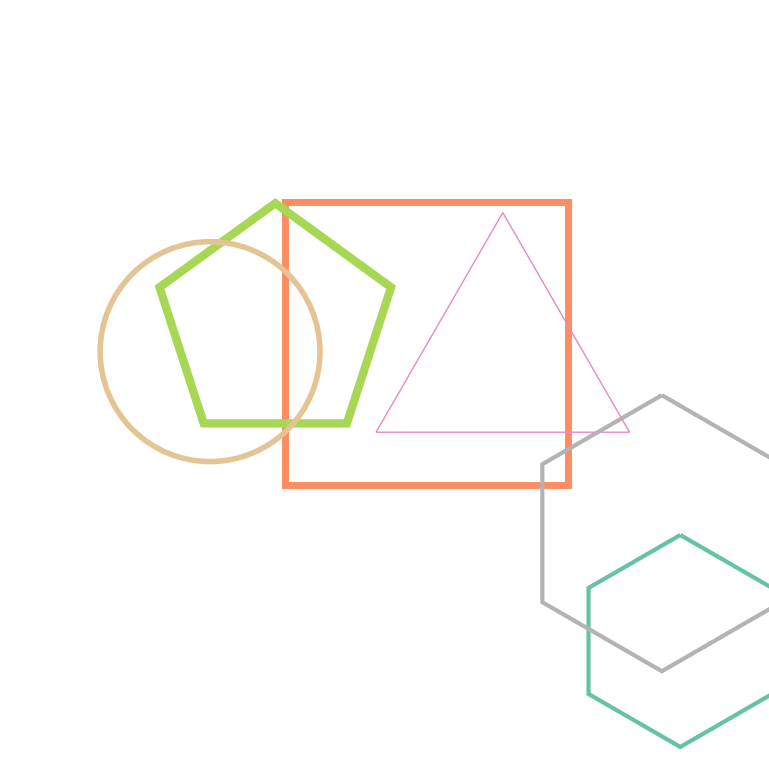[{"shape": "hexagon", "thickness": 1.5, "radius": 0.69, "center": [0.884, 0.168]}, {"shape": "square", "thickness": 2.5, "radius": 0.92, "center": [0.554, 0.554]}, {"shape": "triangle", "thickness": 0.5, "radius": 0.95, "center": [0.653, 0.534]}, {"shape": "pentagon", "thickness": 3, "radius": 0.79, "center": [0.358, 0.578]}, {"shape": "circle", "thickness": 2, "radius": 0.71, "center": [0.273, 0.543]}, {"shape": "hexagon", "thickness": 1.5, "radius": 0.9, "center": [0.86, 0.308]}]